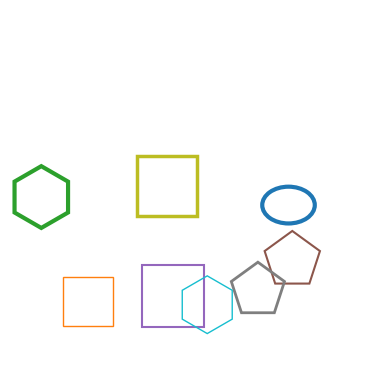[{"shape": "oval", "thickness": 3, "radius": 0.34, "center": [0.749, 0.467]}, {"shape": "square", "thickness": 1, "radius": 0.32, "center": [0.229, 0.217]}, {"shape": "hexagon", "thickness": 3, "radius": 0.4, "center": [0.107, 0.488]}, {"shape": "square", "thickness": 1.5, "radius": 0.41, "center": [0.449, 0.231]}, {"shape": "pentagon", "thickness": 1.5, "radius": 0.38, "center": [0.759, 0.325]}, {"shape": "pentagon", "thickness": 2, "radius": 0.36, "center": [0.67, 0.246]}, {"shape": "square", "thickness": 2.5, "radius": 0.39, "center": [0.434, 0.517]}, {"shape": "hexagon", "thickness": 1, "radius": 0.37, "center": [0.538, 0.209]}]